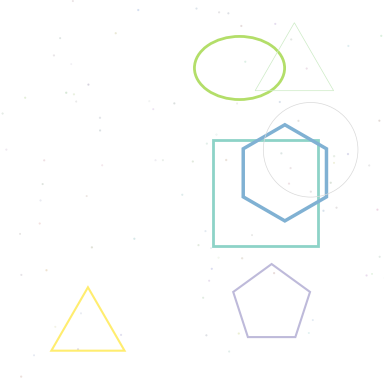[{"shape": "square", "thickness": 2, "radius": 0.68, "center": [0.689, 0.499]}, {"shape": "pentagon", "thickness": 1.5, "radius": 0.52, "center": [0.706, 0.209]}, {"shape": "hexagon", "thickness": 2.5, "radius": 0.62, "center": [0.74, 0.551]}, {"shape": "oval", "thickness": 2, "radius": 0.59, "center": [0.622, 0.823]}, {"shape": "circle", "thickness": 0.5, "radius": 0.61, "center": [0.807, 0.611]}, {"shape": "triangle", "thickness": 0.5, "radius": 0.59, "center": [0.765, 0.823]}, {"shape": "triangle", "thickness": 1.5, "radius": 0.55, "center": [0.228, 0.144]}]